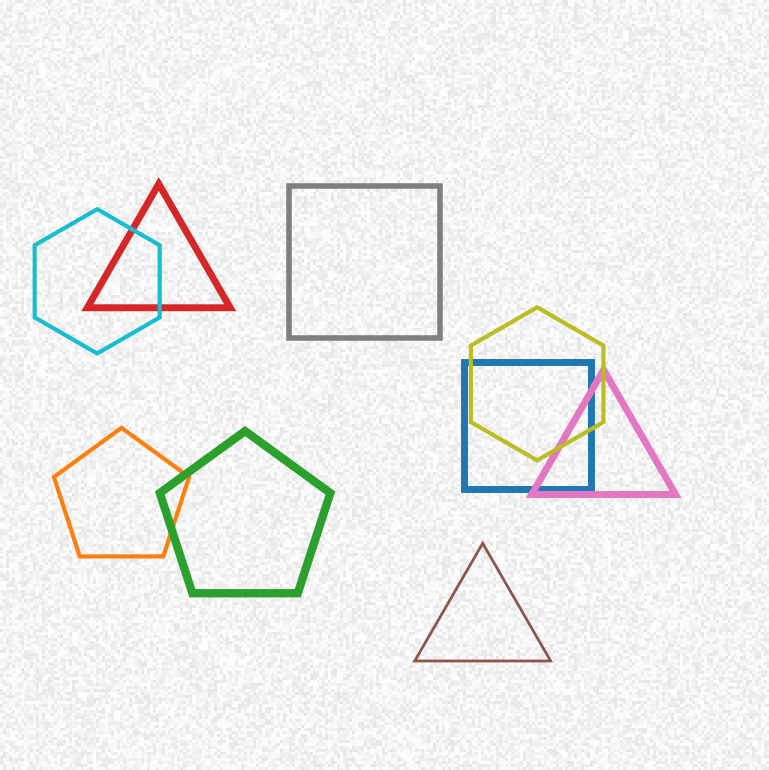[{"shape": "square", "thickness": 2.5, "radius": 0.41, "center": [0.685, 0.447]}, {"shape": "pentagon", "thickness": 1.5, "radius": 0.46, "center": [0.158, 0.352]}, {"shape": "pentagon", "thickness": 3, "radius": 0.58, "center": [0.318, 0.324]}, {"shape": "triangle", "thickness": 2.5, "radius": 0.54, "center": [0.206, 0.654]}, {"shape": "triangle", "thickness": 1, "radius": 0.51, "center": [0.627, 0.193]}, {"shape": "triangle", "thickness": 2.5, "radius": 0.54, "center": [0.784, 0.412]}, {"shape": "square", "thickness": 2, "radius": 0.49, "center": [0.473, 0.66]}, {"shape": "hexagon", "thickness": 1.5, "radius": 0.5, "center": [0.698, 0.502]}, {"shape": "hexagon", "thickness": 1.5, "radius": 0.47, "center": [0.126, 0.635]}]